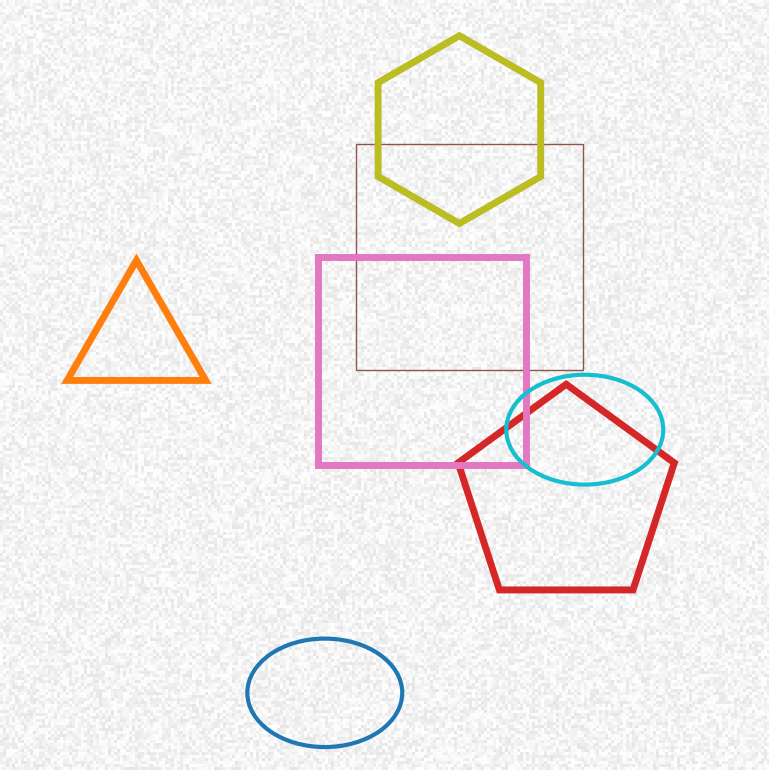[{"shape": "oval", "thickness": 1.5, "radius": 0.5, "center": [0.422, 0.1]}, {"shape": "triangle", "thickness": 2.5, "radius": 0.52, "center": [0.177, 0.558]}, {"shape": "pentagon", "thickness": 2.5, "radius": 0.74, "center": [0.735, 0.353]}, {"shape": "square", "thickness": 0.5, "radius": 0.74, "center": [0.609, 0.666]}, {"shape": "square", "thickness": 2.5, "radius": 0.68, "center": [0.549, 0.531]}, {"shape": "hexagon", "thickness": 2.5, "radius": 0.61, "center": [0.597, 0.832]}, {"shape": "oval", "thickness": 1.5, "radius": 0.51, "center": [0.759, 0.442]}]